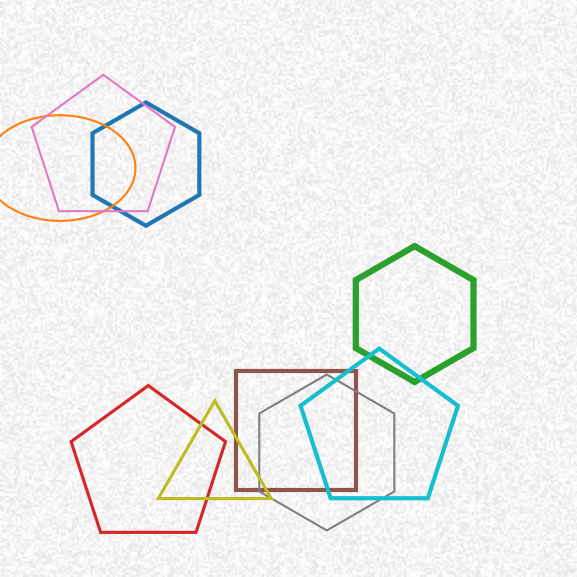[{"shape": "hexagon", "thickness": 2, "radius": 0.53, "center": [0.253, 0.715]}, {"shape": "oval", "thickness": 1, "radius": 0.65, "center": [0.104, 0.708]}, {"shape": "hexagon", "thickness": 3, "radius": 0.59, "center": [0.718, 0.455]}, {"shape": "pentagon", "thickness": 1.5, "radius": 0.7, "center": [0.257, 0.191]}, {"shape": "square", "thickness": 2, "radius": 0.52, "center": [0.513, 0.253]}, {"shape": "pentagon", "thickness": 1, "radius": 0.65, "center": [0.179, 0.739]}, {"shape": "hexagon", "thickness": 1, "radius": 0.68, "center": [0.566, 0.216]}, {"shape": "triangle", "thickness": 1.5, "radius": 0.56, "center": [0.372, 0.192]}, {"shape": "pentagon", "thickness": 2, "radius": 0.72, "center": [0.657, 0.252]}]